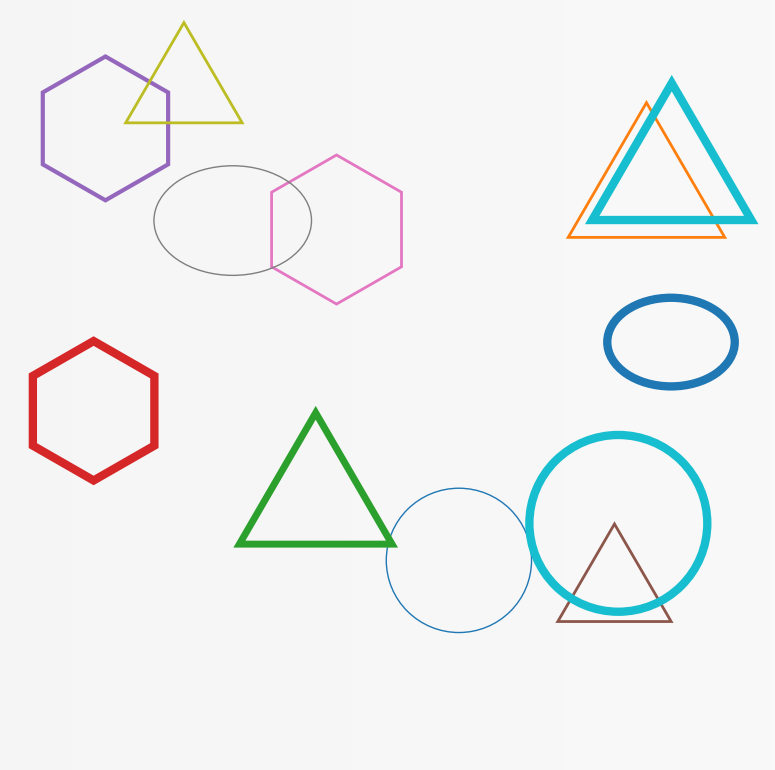[{"shape": "circle", "thickness": 0.5, "radius": 0.47, "center": [0.592, 0.272]}, {"shape": "oval", "thickness": 3, "radius": 0.41, "center": [0.866, 0.556]}, {"shape": "triangle", "thickness": 1, "radius": 0.58, "center": [0.834, 0.75]}, {"shape": "triangle", "thickness": 2.5, "radius": 0.57, "center": [0.407, 0.35]}, {"shape": "hexagon", "thickness": 3, "radius": 0.45, "center": [0.121, 0.467]}, {"shape": "hexagon", "thickness": 1.5, "radius": 0.47, "center": [0.136, 0.833]}, {"shape": "triangle", "thickness": 1, "radius": 0.42, "center": [0.793, 0.235]}, {"shape": "hexagon", "thickness": 1, "radius": 0.48, "center": [0.434, 0.702]}, {"shape": "oval", "thickness": 0.5, "radius": 0.51, "center": [0.3, 0.714]}, {"shape": "triangle", "thickness": 1, "radius": 0.43, "center": [0.237, 0.884]}, {"shape": "circle", "thickness": 3, "radius": 0.57, "center": [0.798, 0.32]}, {"shape": "triangle", "thickness": 3, "radius": 0.59, "center": [0.867, 0.774]}]